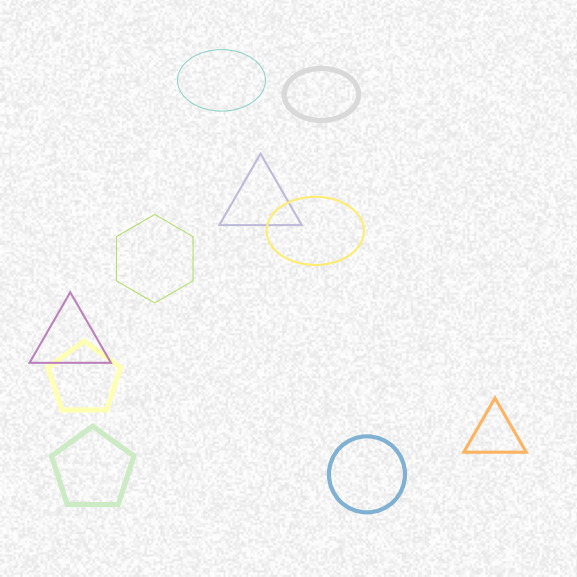[{"shape": "oval", "thickness": 0.5, "radius": 0.38, "center": [0.384, 0.86]}, {"shape": "pentagon", "thickness": 2.5, "radius": 0.33, "center": [0.146, 0.343]}, {"shape": "triangle", "thickness": 1, "radius": 0.41, "center": [0.451, 0.651]}, {"shape": "circle", "thickness": 2, "radius": 0.33, "center": [0.635, 0.178]}, {"shape": "triangle", "thickness": 1.5, "radius": 0.31, "center": [0.857, 0.247]}, {"shape": "hexagon", "thickness": 0.5, "radius": 0.38, "center": [0.268, 0.551]}, {"shape": "oval", "thickness": 2.5, "radius": 0.32, "center": [0.557, 0.836]}, {"shape": "triangle", "thickness": 1, "radius": 0.41, "center": [0.122, 0.412]}, {"shape": "pentagon", "thickness": 2.5, "radius": 0.37, "center": [0.161, 0.186]}, {"shape": "oval", "thickness": 1, "radius": 0.42, "center": [0.546, 0.599]}]